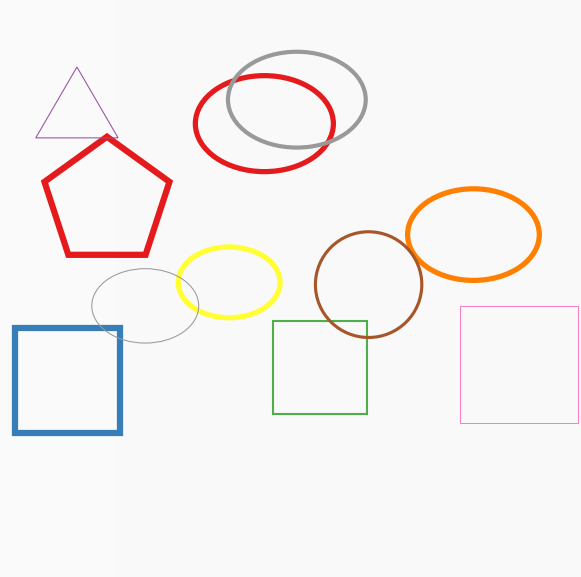[{"shape": "pentagon", "thickness": 3, "radius": 0.57, "center": [0.184, 0.649]}, {"shape": "oval", "thickness": 2.5, "radius": 0.59, "center": [0.455, 0.785]}, {"shape": "square", "thickness": 3, "radius": 0.45, "center": [0.116, 0.34]}, {"shape": "square", "thickness": 1, "radius": 0.4, "center": [0.551, 0.363]}, {"shape": "triangle", "thickness": 0.5, "radius": 0.41, "center": [0.132, 0.801]}, {"shape": "oval", "thickness": 2.5, "radius": 0.57, "center": [0.815, 0.593]}, {"shape": "oval", "thickness": 2.5, "radius": 0.44, "center": [0.394, 0.51]}, {"shape": "circle", "thickness": 1.5, "radius": 0.46, "center": [0.634, 0.506]}, {"shape": "square", "thickness": 0.5, "radius": 0.51, "center": [0.893, 0.368]}, {"shape": "oval", "thickness": 0.5, "radius": 0.46, "center": [0.25, 0.469]}, {"shape": "oval", "thickness": 2, "radius": 0.59, "center": [0.511, 0.827]}]